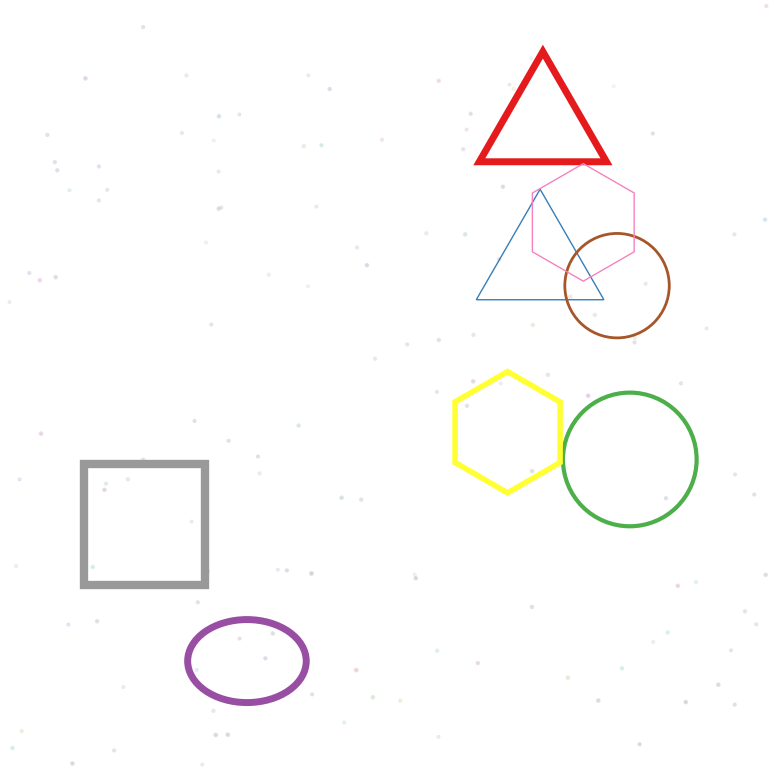[{"shape": "triangle", "thickness": 2.5, "radius": 0.48, "center": [0.705, 0.838]}, {"shape": "triangle", "thickness": 0.5, "radius": 0.48, "center": [0.701, 0.659]}, {"shape": "circle", "thickness": 1.5, "radius": 0.43, "center": [0.818, 0.403]}, {"shape": "oval", "thickness": 2.5, "radius": 0.38, "center": [0.321, 0.141]}, {"shape": "hexagon", "thickness": 2, "radius": 0.39, "center": [0.659, 0.439]}, {"shape": "circle", "thickness": 1, "radius": 0.34, "center": [0.801, 0.629]}, {"shape": "hexagon", "thickness": 0.5, "radius": 0.38, "center": [0.758, 0.711]}, {"shape": "square", "thickness": 3, "radius": 0.39, "center": [0.187, 0.319]}]